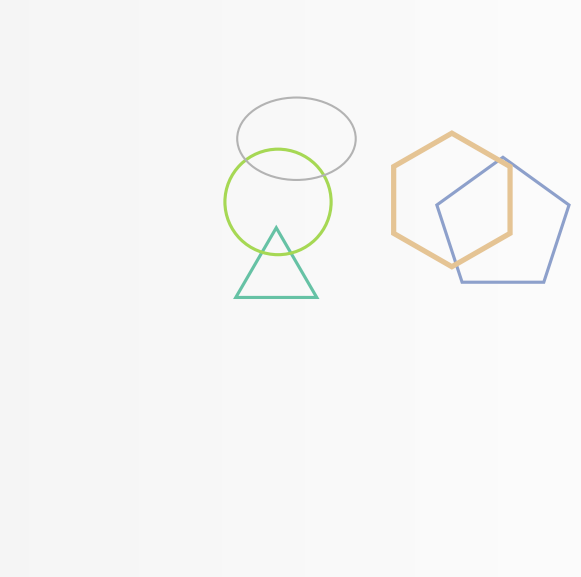[{"shape": "triangle", "thickness": 1.5, "radius": 0.4, "center": [0.475, 0.524]}, {"shape": "pentagon", "thickness": 1.5, "radius": 0.6, "center": [0.865, 0.607]}, {"shape": "circle", "thickness": 1.5, "radius": 0.46, "center": [0.478, 0.649]}, {"shape": "hexagon", "thickness": 2.5, "radius": 0.58, "center": [0.777, 0.653]}, {"shape": "oval", "thickness": 1, "radius": 0.51, "center": [0.51, 0.759]}]